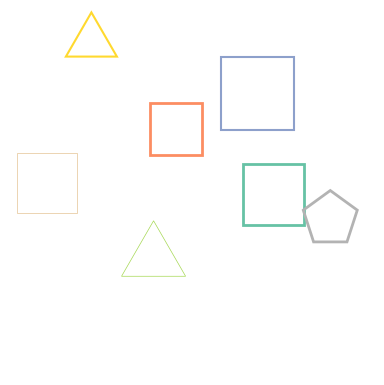[{"shape": "square", "thickness": 2, "radius": 0.4, "center": [0.711, 0.494]}, {"shape": "square", "thickness": 2, "radius": 0.34, "center": [0.457, 0.665]}, {"shape": "square", "thickness": 1.5, "radius": 0.47, "center": [0.668, 0.758]}, {"shape": "triangle", "thickness": 0.5, "radius": 0.48, "center": [0.399, 0.33]}, {"shape": "triangle", "thickness": 1.5, "radius": 0.38, "center": [0.237, 0.891]}, {"shape": "square", "thickness": 0.5, "radius": 0.39, "center": [0.122, 0.525]}, {"shape": "pentagon", "thickness": 2, "radius": 0.37, "center": [0.858, 0.431]}]